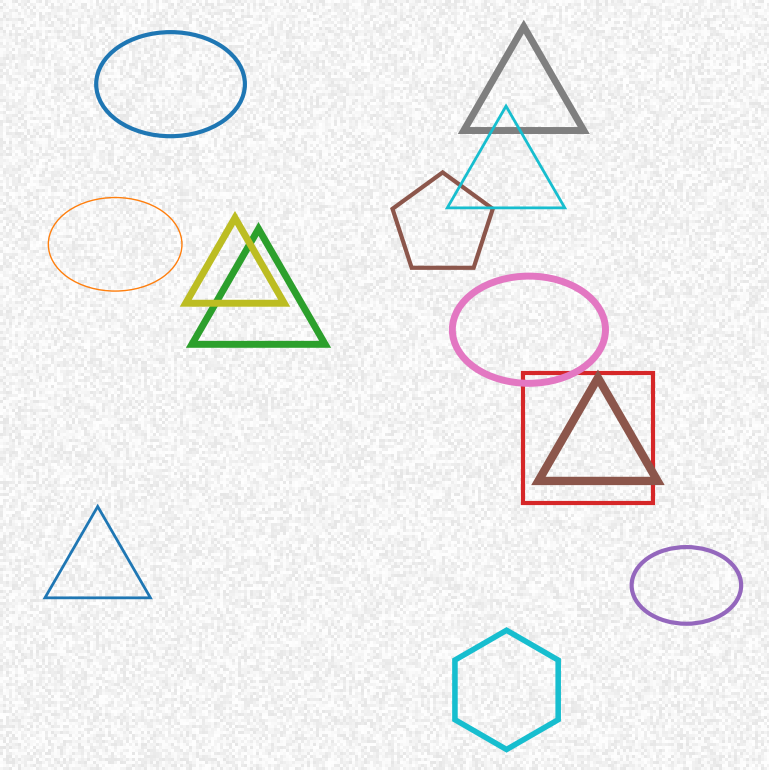[{"shape": "oval", "thickness": 1.5, "radius": 0.48, "center": [0.221, 0.891]}, {"shape": "triangle", "thickness": 1, "radius": 0.4, "center": [0.127, 0.263]}, {"shape": "oval", "thickness": 0.5, "radius": 0.43, "center": [0.15, 0.683]}, {"shape": "triangle", "thickness": 2.5, "radius": 0.5, "center": [0.336, 0.603]}, {"shape": "square", "thickness": 1.5, "radius": 0.42, "center": [0.764, 0.431]}, {"shape": "oval", "thickness": 1.5, "radius": 0.36, "center": [0.891, 0.24]}, {"shape": "triangle", "thickness": 3, "radius": 0.45, "center": [0.777, 0.42]}, {"shape": "pentagon", "thickness": 1.5, "radius": 0.34, "center": [0.575, 0.708]}, {"shape": "oval", "thickness": 2.5, "radius": 0.5, "center": [0.687, 0.572]}, {"shape": "triangle", "thickness": 2.5, "radius": 0.45, "center": [0.68, 0.875]}, {"shape": "triangle", "thickness": 2.5, "radius": 0.37, "center": [0.305, 0.643]}, {"shape": "hexagon", "thickness": 2, "radius": 0.39, "center": [0.658, 0.104]}, {"shape": "triangle", "thickness": 1, "radius": 0.44, "center": [0.657, 0.774]}]